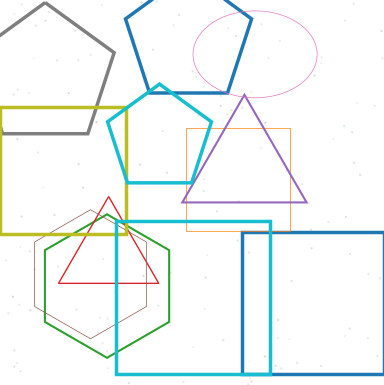[{"shape": "pentagon", "thickness": 2.5, "radius": 0.86, "center": [0.49, 0.898]}, {"shape": "square", "thickness": 2.5, "radius": 0.92, "center": [0.813, 0.212]}, {"shape": "square", "thickness": 0.5, "radius": 0.67, "center": [0.618, 0.534]}, {"shape": "hexagon", "thickness": 1.5, "radius": 0.93, "center": [0.278, 0.257]}, {"shape": "triangle", "thickness": 1, "radius": 0.75, "center": [0.282, 0.339]}, {"shape": "triangle", "thickness": 1.5, "radius": 0.93, "center": [0.635, 0.567]}, {"shape": "hexagon", "thickness": 0.5, "radius": 0.84, "center": [0.235, 0.288]}, {"shape": "oval", "thickness": 0.5, "radius": 0.81, "center": [0.663, 0.859]}, {"shape": "pentagon", "thickness": 2.5, "radius": 0.94, "center": [0.117, 0.805]}, {"shape": "square", "thickness": 2.5, "radius": 0.82, "center": [0.164, 0.556]}, {"shape": "square", "thickness": 2.5, "radius": 1.0, "center": [0.502, 0.227]}, {"shape": "pentagon", "thickness": 2.5, "radius": 0.71, "center": [0.414, 0.64]}]